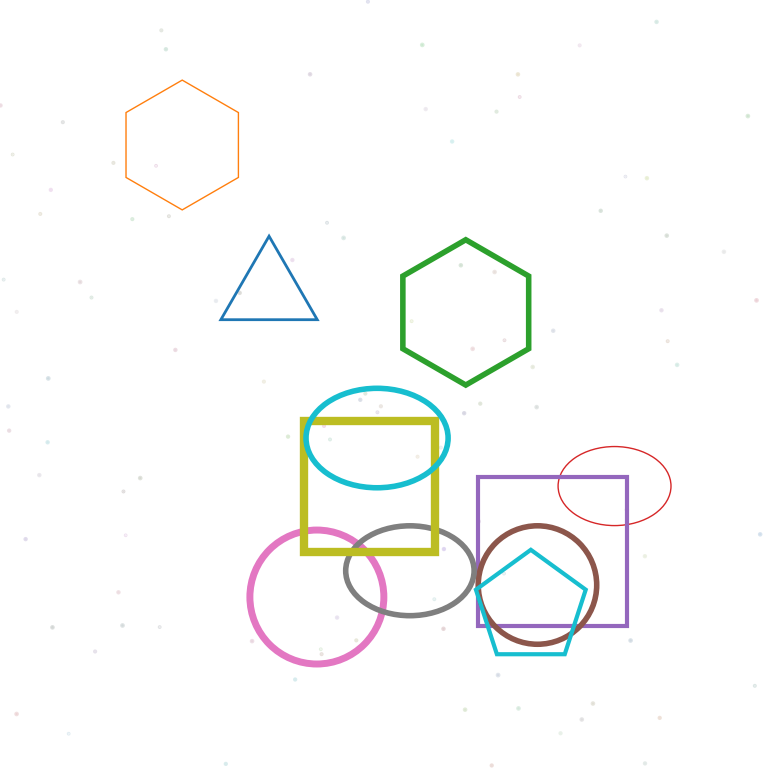[{"shape": "triangle", "thickness": 1, "radius": 0.36, "center": [0.349, 0.621]}, {"shape": "hexagon", "thickness": 0.5, "radius": 0.42, "center": [0.237, 0.812]}, {"shape": "hexagon", "thickness": 2, "radius": 0.47, "center": [0.605, 0.594]}, {"shape": "oval", "thickness": 0.5, "radius": 0.37, "center": [0.798, 0.369]}, {"shape": "square", "thickness": 1.5, "radius": 0.48, "center": [0.717, 0.284]}, {"shape": "circle", "thickness": 2, "radius": 0.38, "center": [0.698, 0.24]}, {"shape": "circle", "thickness": 2.5, "radius": 0.43, "center": [0.412, 0.225]}, {"shape": "oval", "thickness": 2, "radius": 0.42, "center": [0.532, 0.259]}, {"shape": "square", "thickness": 3, "radius": 0.42, "center": [0.48, 0.368]}, {"shape": "oval", "thickness": 2, "radius": 0.46, "center": [0.49, 0.431]}, {"shape": "pentagon", "thickness": 1.5, "radius": 0.37, "center": [0.689, 0.211]}]